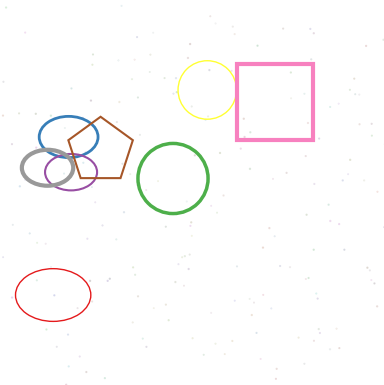[{"shape": "oval", "thickness": 1, "radius": 0.49, "center": [0.138, 0.234]}, {"shape": "oval", "thickness": 2, "radius": 0.38, "center": [0.178, 0.644]}, {"shape": "circle", "thickness": 2.5, "radius": 0.46, "center": [0.449, 0.536]}, {"shape": "oval", "thickness": 1.5, "radius": 0.34, "center": [0.185, 0.553]}, {"shape": "circle", "thickness": 1, "radius": 0.38, "center": [0.538, 0.766]}, {"shape": "pentagon", "thickness": 1.5, "radius": 0.44, "center": [0.261, 0.609]}, {"shape": "square", "thickness": 3, "radius": 0.49, "center": [0.714, 0.735]}, {"shape": "oval", "thickness": 3, "radius": 0.33, "center": [0.123, 0.564]}]